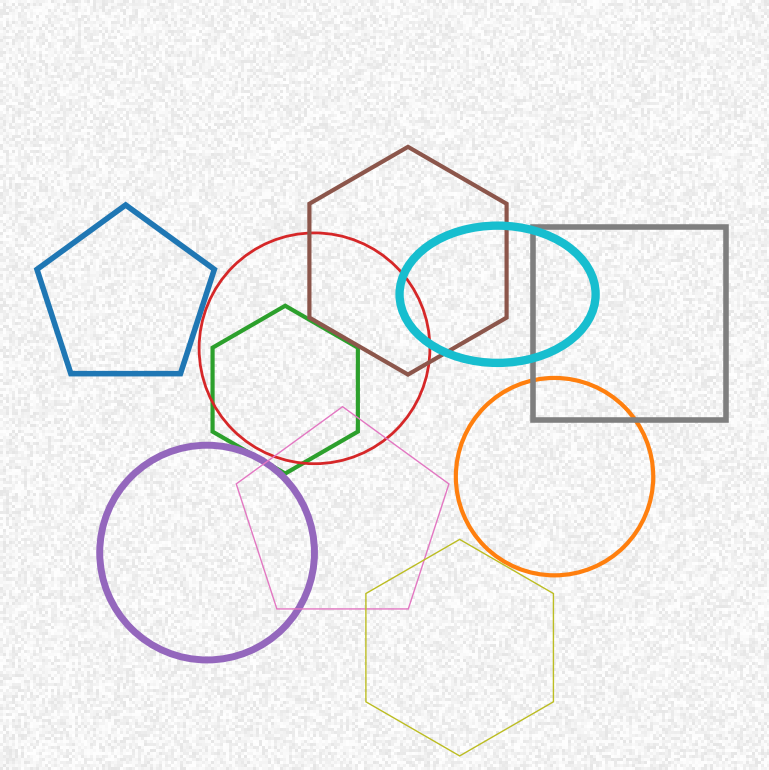[{"shape": "pentagon", "thickness": 2, "radius": 0.61, "center": [0.163, 0.613]}, {"shape": "circle", "thickness": 1.5, "radius": 0.64, "center": [0.72, 0.381]}, {"shape": "hexagon", "thickness": 1.5, "radius": 0.54, "center": [0.37, 0.494]}, {"shape": "circle", "thickness": 1, "radius": 0.75, "center": [0.408, 0.548]}, {"shape": "circle", "thickness": 2.5, "radius": 0.7, "center": [0.269, 0.282]}, {"shape": "hexagon", "thickness": 1.5, "radius": 0.74, "center": [0.53, 0.661]}, {"shape": "pentagon", "thickness": 0.5, "radius": 0.73, "center": [0.445, 0.327]}, {"shape": "square", "thickness": 2, "radius": 0.63, "center": [0.818, 0.58]}, {"shape": "hexagon", "thickness": 0.5, "radius": 0.7, "center": [0.597, 0.159]}, {"shape": "oval", "thickness": 3, "radius": 0.64, "center": [0.646, 0.618]}]